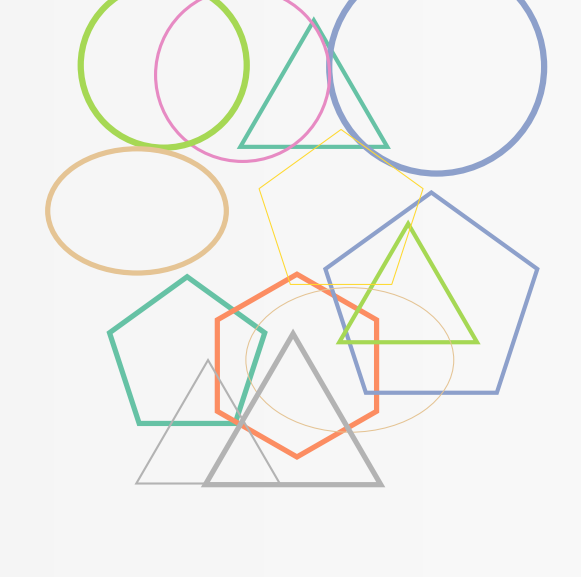[{"shape": "triangle", "thickness": 2, "radius": 0.73, "center": [0.54, 0.818]}, {"shape": "pentagon", "thickness": 2.5, "radius": 0.7, "center": [0.322, 0.379]}, {"shape": "hexagon", "thickness": 2.5, "radius": 0.79, "center": [0.511, 0.366]}, {"shape": "circle", "thickness": 3, "radius": 0.92, "center": [0.751, 0.883]}, {"shape": "pentagon", "thickness": 2, "radius": 0.96, "center": [0.742, 0.474]}, {"shape": "circle", "thickness": 1.5, "radius": 0.75, "center": [0.417, 0.869]}, {"shape": "circle", "thickness": 3, "radius": 0.71, "center": [0.282, 0.886]}, {"shape": "triangle", "thickness": 2, "radius": 0.68, "center": [0.702, 0.475]}, {"shape": "pentagon", "thickness": 0.5, "radius": 0.74, "center": [0.587, 0.627]}, {"shape": "oval", "thickness": 0.5, "radius": 0.89, "center": [0.602, 0.376]}, {"shape": "oval", "thickness": 2.5, "radius": 0.77, "center": [0.236, 0.634]}, {"shape": "triangle", "thickness": 2.5, "radius": 0.87, "center": [0.504, 0.247]}, {"shape": "triangle", "thickness": 1, "radius": 0.71, "center": [0.358, 0.233]}]